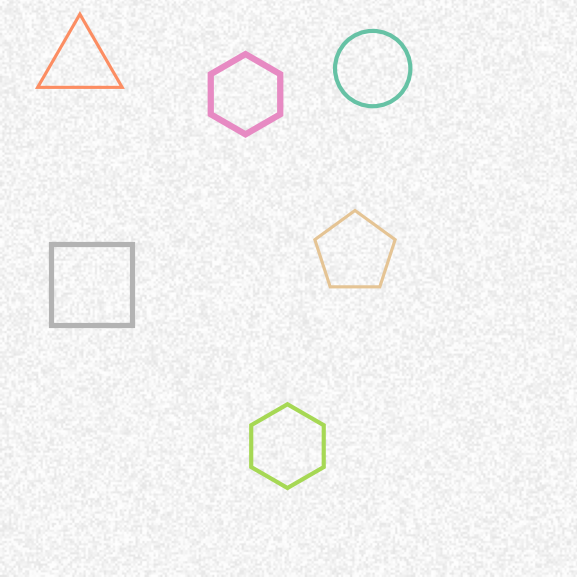[{"shape": "circle", "thickness": 2, "radius": 0.33, "center": [0.645, 0.88]}, {"shape": "triangle", "thickness": 1.5, "radius": 0.42, "center": [0.138, 0.89]}, {"shape": "hexagon", "thickness": 3, "radius": 0.35, "center": [0.425, 0.836]}, {"shape": "hexagon", "thickness": 2, "radius": 0.36, "center": [0.498, 0.227]}, {"shape": "pentagon", "thickness": 1.5, "radius": 0.37, "center": [0.615, 0.562]}, {"shape": "square", "thickness": 2.5, "radius": 0.35, "center": [0.159, 0.507]}]